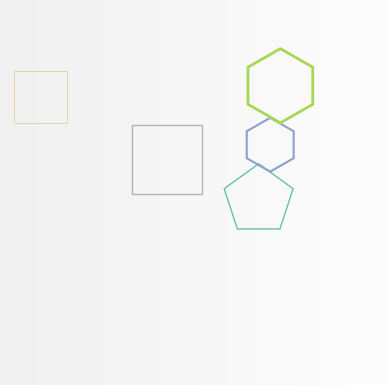[{"shape": "pentagon", "thickness": 1, "radius": 0.47, "center": [0.667, 0.481]}, {"shape": "hexagon", "thickness": 1.5, "radius": 0.35, "center": [0.697, 0.624]}, {"shape": "hexagon", "thickness": 2, "radius": 0.48, "center": [0.724, 0.777]}, {"shape": "square", "thickness": 0.5, "radius": 0.34, "center": [0.104, 0.748]}, {"shape": "square", "thickness": 1, "radius": 0.45, "center": [0.43, 0.586]}]